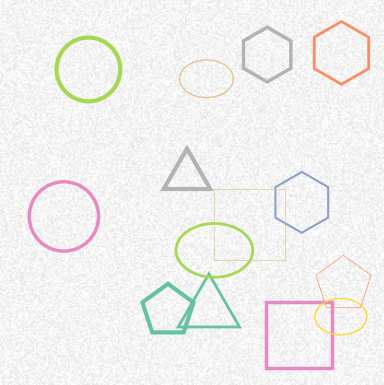[{"shape": "triangle", "thickness": 2, "radius": 0.46, "center": [0.543, 0.197]}, {"shape": "pentagon", "thickness": 3, "radius": 0.35, "center": [0.436, 0.193]}, {"shape": "hexagon", "thickness": 2, "radius": 0.41, "center": [0.887, 0.863]}, {"shape": "pentagon", "thickness": 0.5, "radius": 0.38, "center": [0.892, 0.262]}, {"shape": "hexagon", "thickness": 1.5, "radius": 0.4, "center": [0.784, 0.474]}, {"shape": "circle", "thickness": 2.5, "radius": 0.45, "center": [0.166, 0.438]}, {"shape": "square", "thickness": 2.5, "radius": 0.43, "center": [0.776, 0.13]}, {"shape": "circle", "thickness": 3, "radius": 0.41, "center": [0.23, 0.82]}, {"shape": "oval", "thickness": 2, "radius": 0.5, "center": [0.557, 0.35]}, {"shape": "oval", "thickness": 1, "radius": 0.34, "center": [0.885, 0.178]}, {"shape": "square", "thickness": 0.5, "radius": 0.46, "center": [0.649, 0.417]}, {"shape": "oval", "thickness": 1, "radius": 0.35, "center": [0.536, 0.795]}, {"shape": "triangle", "thickness": 3, "radius": 0.35, "center": [0.486, 0.544]}, {"shape": "hexagon", "thickness": 2.5, "radius": 0.36, "center": [0.694, 0.858]}]